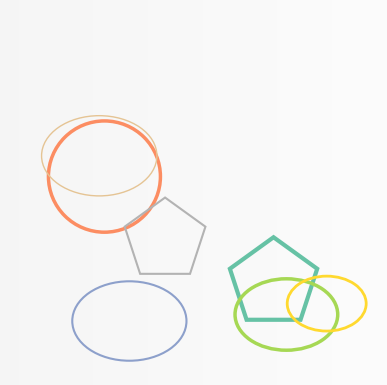[{"shape": "pentagon", "thickness": 3, "radius": 0.59, "center": [0.706, 0.265]}, {"shape": "circle", "thickness": 2.5, "radius": 0.72, "center": [0.27, 0.541]}, {"shape": "oval", "thickness": 1.5, "radius": 0.74, "center": [0.334, 0.166]}, {"shape": "oval", "thickness": 2.5, "radius": 0.66, "center": [0.739, 0.183]}, {"shape": "oval", "thickness": 2, "radius": 0.51, "center": [0.843, 0.211]}, {"shape": "oval", "thickness": 1, "radius": 0.74, "center": [0.256, 0.595]}, {"shape": "pentagon", "thickness": 1.5, "radius": 0.55, "center": [0.426, 0.377]}]